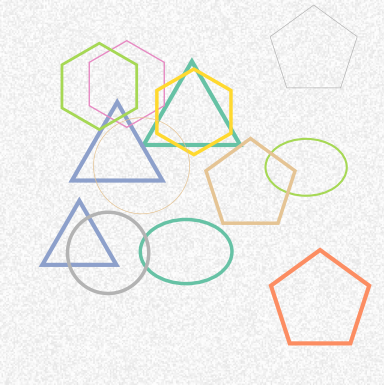[{"shape": "triangle", "thickness": 3, "radius": 0.72, "center": [0.498, 0.696]}, {"shape": "oval", "thickness": 2.5, "radius": 0.6, "center": [0.483, 0.347]}, {"shape": "pentagon", "thickness": 3, "radius": 0.67, "center": [0.831, 0.217]}, {"shape": "triangle", "thickness": 3, "radius": 0.56, "center": [0.206, 0.368]}, {"shape": "triangle", "thickness": 3, "radius": 0.68, "center": [0.304, 0.599]}, {"shape": "hexagon", "thickness": 1, "radius": 0.56, "center": [0.329, 0.782]}, {"shape": "oval", "thickness": 1.5, "radius": 0.53, "center": [0.795, 0.565]}, {"shape": "hexagon", "thickness": 2, "radius": 0.56, "center": [0.258, 0.776]}, {"shape": "hexagon", "thickness": 2.5, "radius": 0.56, "center": [0.504, 0.709]}, {"shape": "circle", "thickness": 0.5, "radius": 0.62, "center": [0.368, 0.569]}, {"shape": "pentagon", "thickness": 2.5, "radius": 0.61, "center": [0.651, 0.519]}, {"shape": "circle", "thickness": 2.5, "radius": 0.53, "center": [0.281, 0.343]}, {"shape": "pentagon", "thickness": 0.5, "radius": 0.59, "center": [0.815, 0.868]}]